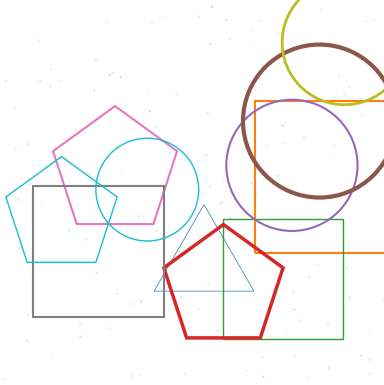[{"shape": "triangle", "thickness": 0.5, "radius": 0.75, "center": [0.53, 0.319]}, {"shape": "square", "thickness": 1.5, "radius": 0.99, "center": [0.859, 0.541]}, {"shape": "square", "thickness": 1, "radius": 0.78, "center": [0.736, 0.274]}, {"shape": "pentagon", "thickness": 2.5, "radius": 0.81, "center": [0.58, 0.254]}, {"shape": "circle", "thickness": 1.5, "radius": 0.85, "center": [0.758, 0.571]}, {"shape": "circle", "thickness": 3, "radius": 0.99, "center": [0.83, 0.686]}, {"shape": "pentagon", "thickness": 1.5, "radius": 0.85, "center": [0.299, 0.555]}, {"shape": "square", "thickness": 1.5, "radius": 0.85, "center": [0.255, 0.347]}, {"shape": "circle", "thickness": 2, "radius": 0.81, "center": [0.895, 0.89]}, {"shape": "circle", "thickness": 1, "radius": 0.67, "center": [0.383, 0.508]}, {"shape": "pentagon", "thickness": 1, "radius": 0.76, "center": [0.16, 0.441]}]